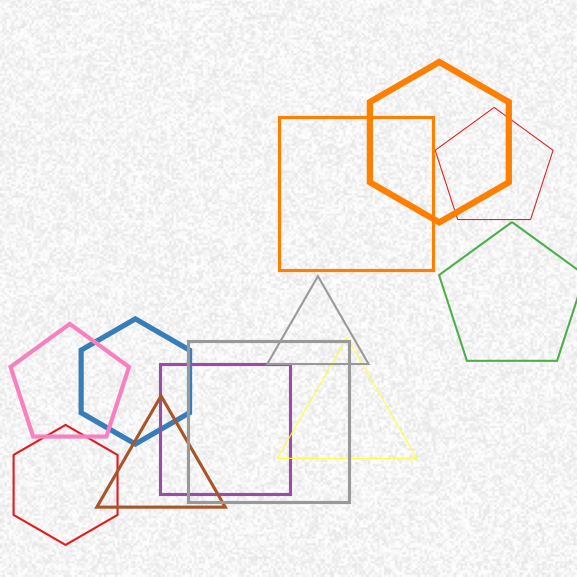[{"shape": "hexagon", "thickness": 1, "radius": 0.52, "center": [0.114, 0.159]}, {"shape": "pentagon", "thickness": 0.5, "radius": 0.54, "center": [0.856, 0.706]}, {"shape": "hexagon", "thickness": 2.5, "radius": 0.54, "center": [0.234, 0.339]}, {"shape": "pentagon", "thickness": 1, "radius": 0.66, "center": [0.887, 0.482]}, {"shape": "square", "thickness": 1.5, "radius": 0.56, "center": [0.389, 0.256]}, {"shape": "hexagon", "thickness": 3, "radius": 0.69, "center": [0.761, 0.753]}, {"shape": "square", "thickness": 1.5, "radius": 0.66, "center": [0.616, 0.664]}, {"shape": "triangle", "thickness": 0.5, "radius": 0.7, "center": [0.601, 0.275]}, {"shape": "triangle", "thickness": 1.5, "radius": 0.64, "center": [0.279, 0.185]}, {"shape": "pentagon", "thickness": 2, "radius": 0.54, "center": [0.121, 0.33]}, {"shape": "triangle", "thickness": 1, "radius": 0.51, "center": [0.551, 0.419]}, {"shape": "square", "thickness": 1.5, "radius": 0.7, "center": [0.465, 0.27]}]